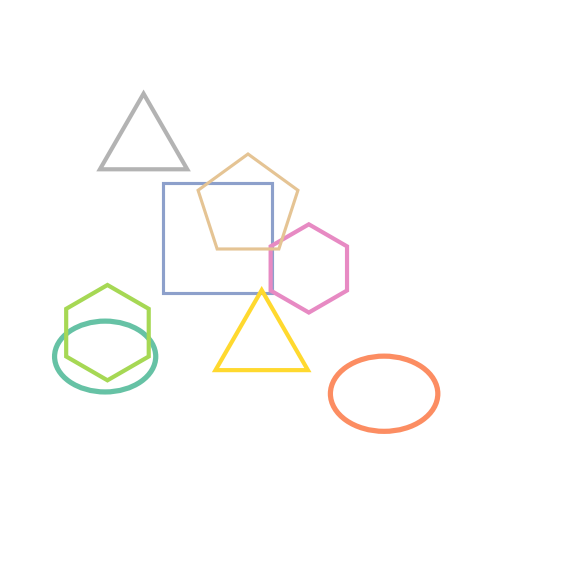[{"shape": "oval", "thickness": 2.5, "radius": 0.44, "center": [0.182, 0.382]}, {"shape": "oval", "thickness": 2.5, "radius": 0.47, "center": [0.665, 0.317]}, {"shape": "square", "thickness": 1.5, "radius": 0.48, "center": [0.377, 0.587]}, {"shape": "hexagon", "thickness": 2, "radius": 0.38, "center": [0.535, 0.534]}, {"shape": "hexagon", "thickness": 2, "radius": 0.41, "center": [0.186, 0.423]}, {"shape": "triangle", "thickness": 2, "radius": 0.46, "center": [0.453, 0.404]}, {"shape": "pentagon", "thickness": 1.5, "radius": 0.45, "center": [0.429, 0.642]}, {"shape": "triangle", "thickness": 2, "radius": 0.44, "center": [0.249, 0.75]}]